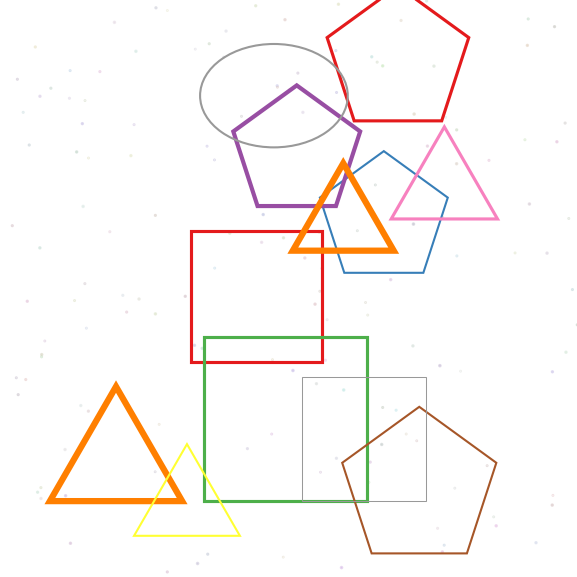[{"shape": "square", "thickness": 1.5, "radius": 0.57, "center": [0.444, 0.485]}, {"shape": "pentagon", "thickness": 1.5, "radius": 0.64, "center": [0.689, 0.894]}, {"shape": "pentagon", "thickness": 1, "radius": 0.58, "center": [0.665, 0.621]}, {"shape": "square", "thickness": 1.5, "radius": 0.71, "center": [0.494, 0.274]}, {"shape": "pentagon", "thickness": 2, "radius": 0.58, "center": [0.514, 0.736]}, {"shape": "triangle", "thickness": 3, "radius": 0.66, "center": [0.201, 0.198]}, {"shape": "triangle", "thickness": 3, "radius": 0.5, "center": [0.594, 0.616]}, {"shape": "triangle", "thickness": 1, "radius": 0.53, "center": [0.324, 0.124]}, {"shape": "pentagon", "thickness": 1, "radius": 0.7, "center": [0.726, 0.154]}, {"shape": "triangle", "thickness": 1.5, "radius": 0.53, "center": [0.769, 0.673]}, {"shape": "square", "thickness": 0.5, "radius": 0.54, "center": [0.631, 0.238]}, {"shape": "oval", "thickness": 1, "radius": 0.64, "center": [0.474, 0.833]}]